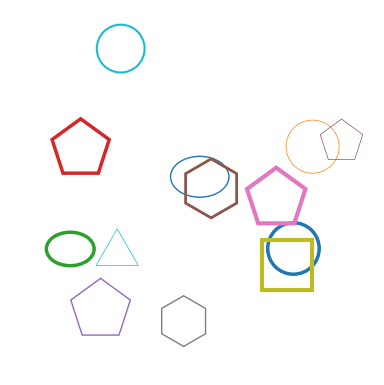[{"shape": "oval", "thickness": 1, "radius": 0.38, "center": [0.519, 0.541]}, {"shape": "circle", "thickness": 2.5, "radius": 0.33, "center": [0.762, 0.355]}, {"shape": "circle", "thickness": 0.5, "radius": 0.34, "center": [0.812, 0.619]}, {"shape": "oval", "thickness": 2.5, "radius": 0.31, "center": [0.182, 0.353]}, {"shape": "pentagon", "thickness": 2.5, "radius": 0.39, "center": [0.21, 0.613]}, {"shape": "pentagon", "thickness": 1, "radius": 0.41, "center": [0.261, 0.196]}, {"shape": "hexagon", "thickness": 2, "radius": 0.38, "center": [0.548, 0.511]}, {"shape": "pentagon", "thickness": 0.5, "radius": 0.29, "center": [0.887, 0.633]}, {"shape": "pentagon", "thickness": 3, "radius": 0.4, "center": [0.717, 0.484]}, {"shape": "hexagon", "thickness": 1, "radius": 0.33, "center": [0.477, 0.166]}, {"shape": "square", "thickness": 3, "radius": 0.32, "center": [0.746, 0.312]}, {"shape": "triangle", "thickness": 0.5, "radius": 0.32, "center": [0.304, 0.342]}, {"shape": "circle", "thickness": 1.5, "radius": 0.31, "center": [0.313, 0.874]}]